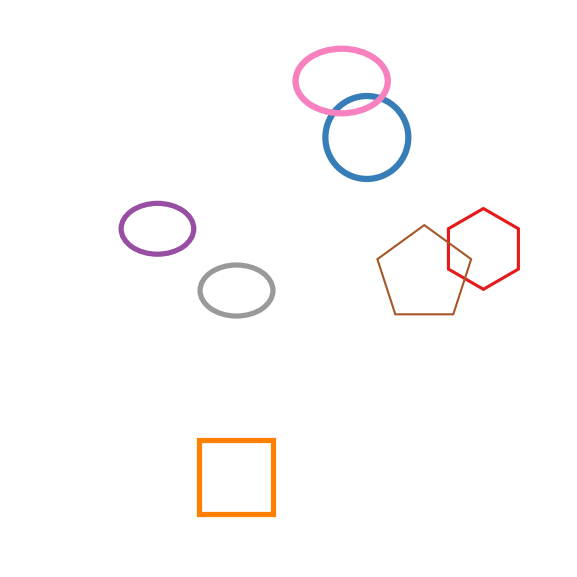[{"shape": "hexagon", "thickness": 1.5, "radius": 0.35, "center": [0.837, 0.568]}, {"shape": "circle", "thickness": 3, "radius": 0.36, "center": [0.635, 0.761]}, {"shape": "oval", "thickness": 2.5, "radius": 0.31, "center": [0.273, 0.603]}, {"shape": "square", "thickness": 2.5, "radius": 0.32, "center": [0.409, 0.173]}, {"shape": "pentagon", "thickness": 1, "radius": 0.43, "center": [0.735, 0.524]}, {"shape": "oval", "thickness": 3, "radius": 0.4, "center": [0.592, 0.859]}, {"shape": "oval", "thickness": 2.5, "radius": 0.32, "center": [0.41, 0.496]}]